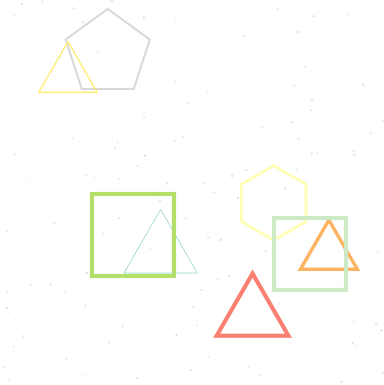[{"shape": "triangle", "thickness": 0.5, "radius": 0.55, "center": [0.417, 0.346]}, {"shape": "hexagon", "thickness": 2, "radius": 0.48, "center": [0.711, 0.473]}, {"shape": "triangle", "thickness": 3, "radius": 0.54, "center": [0.656, 0.182]}, {"shape": "triangle", "thickness": 2.5, "radius": 0.43, "center": [0.854, 0.343]}, {"shape": "square", "thickness": 3, "radius": 0.53, "center": [0.346, 0.39]}, {"shape": "pentagon", "thickness": 1.5, "radius": 0.57, "center": [0.28, 0.862]}, {"shape": "square", "thickness": 3, "radius": 0.47, "center": [0.804, 0.342]}, {"shape": "triangle", "thickness": 1, "radius": 0.44, "center": [0.177, 0.804]}]